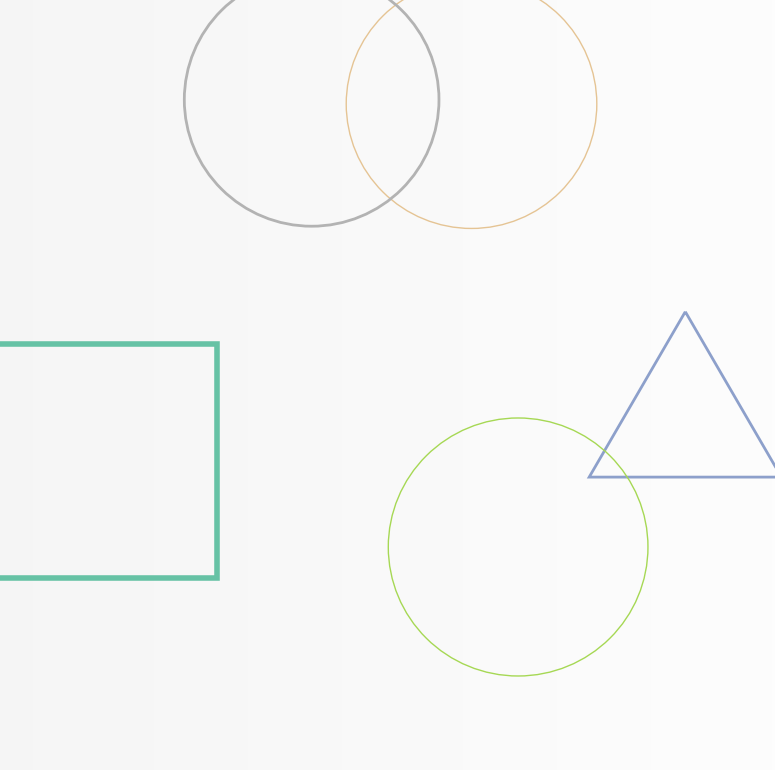[{"shape": "square", "thickness": 2, "radius": 0.76, "center": [0.128, 0.401]}, {"shape": "triangle", "thickness": 1, "radius": 0.72, "center": [0.884, 0.452]}, {"shape": "circle", "thickness": 0.5, "radius": 0.84, "center": [0.669, 0.29]}, {"shape": "circle", "thickness": 0.5, "radius": 0.81, "center": [0.608, 0.865]}, {"shape": "circle", "thickness": 1, "radius": 0.82, "center": [0.402, 0.871]}]